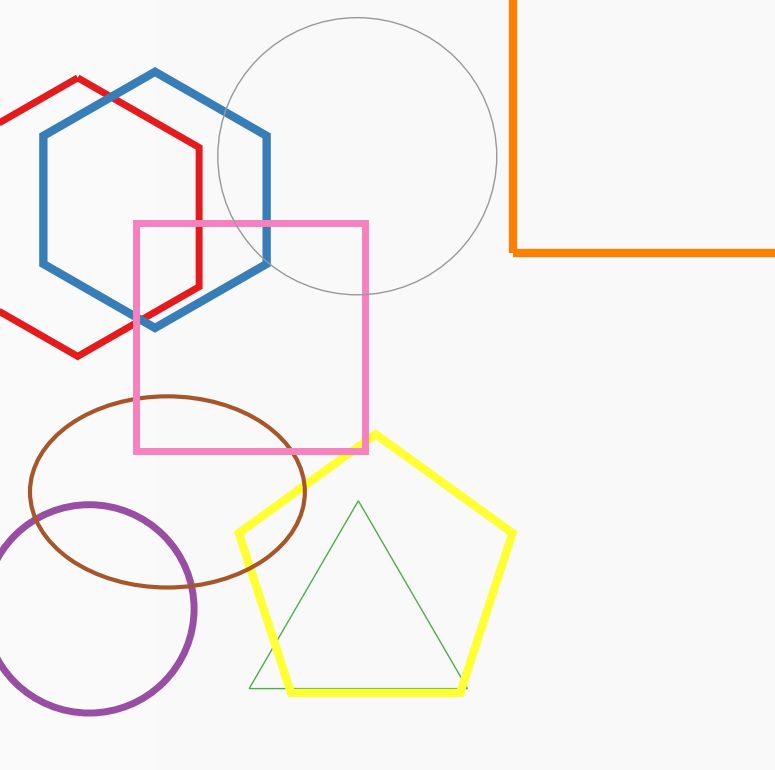[{"shape": "hexagon", "thickness": 2.5, "radius": 0.9, "center": [0.1, 0.718]}, {"shape": "hexagon", "thickness": 3, "radius": 0.83, "center": [0.2, 0.74]}, {"shape": "triangle", "thickness": 0.5, "radius": 0.81, "center": [0.462, 0.187]}, {"shape": "circle", "thickness": 2.5, "radius": 0.68, "center": [0.115, 0.209]}, {"shape": "square", "thickness": 3, "radius": 0.87, "center": [0.836, 0.846]}, {"shape": "pentagon", "thickness": 3, "radius": 0.93, "center": [0.485, 0.25]}, {"shape": "oval", "thickness": 1.5, "radius": 0.89, "center": [0.216, 0.361]}, {"shape": "square", "thickness": 2.5, "radius": 0.74, "center": [0.324, 0.563]}, {"shape": "circle", "thickness": 0.5, "radius": 0.9, "center": [0.461, 0.797]}]